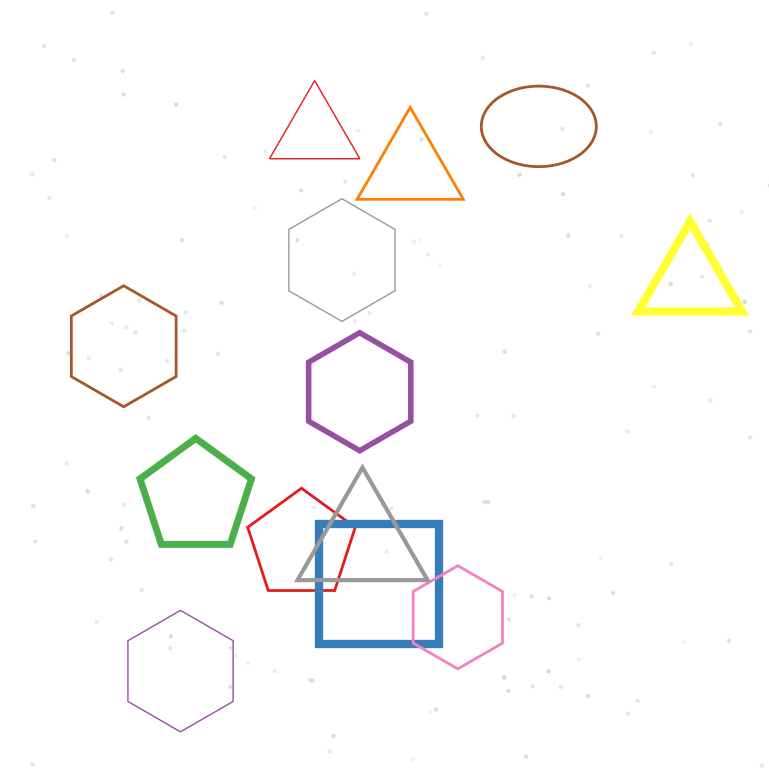[{"shape": "pentagon", "thickness": 1, "radius": 0.37, "center": [0.392, 0.292]}, {"shape": "triangle", "thickness": 0.5, "radius": 0.34, "center": [0.409, 0.828]}, {"shape": "square", "thickness": 3, "radius": 0.39, "center": [0.493, 0.242]}, {"shape": "pentagon", "thickness": 2.5, "radius": 0.38, "center": [0.254, 0.355]}, {"shape": "hexagon", "thickness": 2, "radius": 0.38, "center": [0.467, 0.491]}, {"shape": "hexagon", "thickness": 0.5, "radius": 0.39, "center": [0.234, 0.128]}, {"shape": "triangle", "thickness": 1, "radius": 0.4, "center": [0.533, 0.781]}, {"shape": "triangle", "thickness": 3, "radius": 0.39, "center": [0.896, 0.634]}, {"shape": "oval", "thickness": 1, "radius": 0.37, "center": [0.7, 0.836]}, {"shape": "hexagon", "thickness": 1, "radius": 0.39, "center": [0.161, 0.55]}, {"shape": "hexagon", "thickness": 1, "radius": 0.34, "center": [0.595, 0.198]}, {"shape": "hexagon", "thickness": 0.5, "radius": 0.4, "center": [0.444, 0.662]}, {"shape": "triangle", "thickness": 1.5, "radius": 0.49, "center": [0.471, 0.295]}]